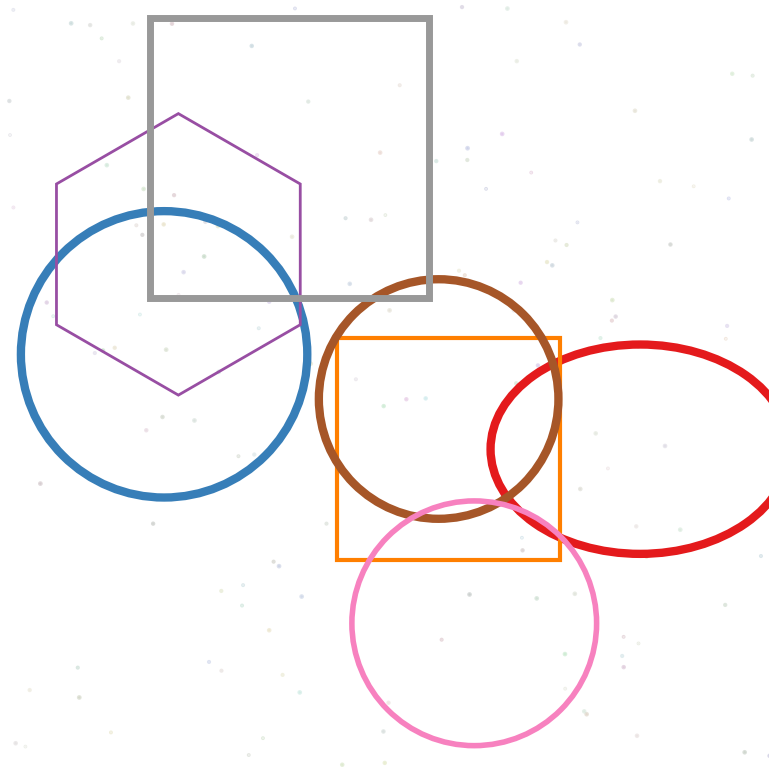[{"shape": "oval", "thickness": 3, "radius": 0.97, "center": [0.831, 0.417]}, {"shape": "circle", "thickness": 3, "radius": 0.93, "center": [0.213, 0.54]}, {"shape": "hexagon", "thickness": 1, "radius": 0.91, "center": [0.232, 0.67]}, {"shape": "square", "thickness": 1.5, "radius": 0.72, "center": [0.582, 0.417]}, {"shape": "circle", "thickness": 3, "radius": 0.78, "center": [0.57, 0.482]}, {"shape": "circle", "thickness": 2, "radius": 0.79, "center": [0.616, 0.191]}, {"shape": "square", "thickness": 2.5, "radius": 0.91, "center": [0.376, 0.795]}]